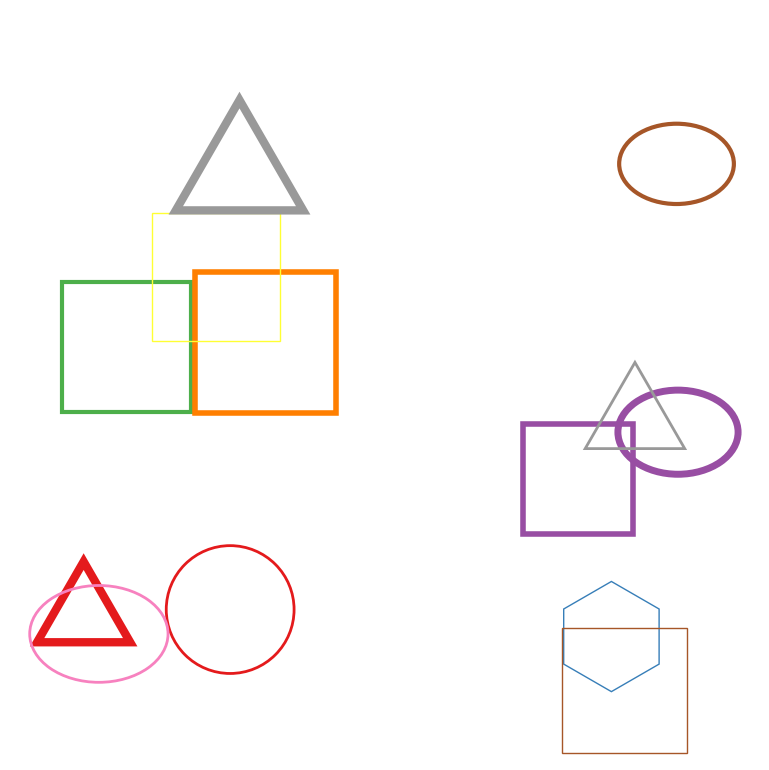[{"shape": "triangle", "thickness": 3, "radius": 0.35, "center": [0.109, 0.201]}, {"shape": "circle", "thickness": 1, "radius": 0.42, "center": [0.299, 0.208]}, {"shape": "hexagon", "thickness": 0.5, "radius": 0.36, "center": [0.794, 0.173]}, {"shape": "square", "thickness": 1.5, "radius": 0.42, "center": [0.164, 0.549]}, {"shape": "square", "thickness": 2, "radius": 0.36, "center": [0.751, 0.378]}, {"shape": "oval", "thickness": 2.5, "radius": 0.39, "center": [0.881, 0.439]}, {"shape": "square", "thickness": 2, "radius": 0.46, "center": [0.345, 0.555]}, {"shape": "square", "thickness": 0.5, "radius": 0.41, "center": [0.28, 0.64]}, {"shape": "oval", "thickness": 1.5, "radius": 0.37, "center": [0.879, 0.787]}, {"shape": "square", "thickness": 0.5, "radius": 0.41, "center": [0.811, 0.103]}, {"shape": "oval", "thickness": 1, "radius": 0.45, "center": [0.128, 0.177]}, {"shape": "triangle", "thickness": 1, "radius": 0.37, "center": [0.825, 0.455]}, {"shape": "triangle", "thickness": 3, "radius": 0.48, "center": [0.311, 0.775]}]